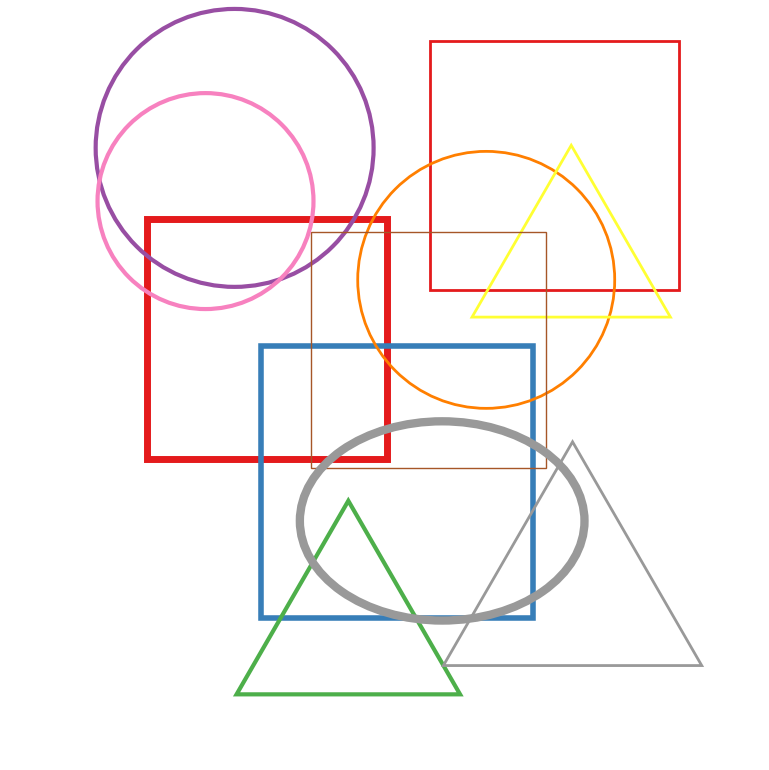[{"shape": "square", "thickness": 2.5, "radius": 0.78, "center": [0.347, 0.56]}, {"shape": "square", "thickness": 1, "radius": 0.81, "center": [0.72, 0.785]}, {"shape": "square", "thickness": 2, "radius": 0.88, "center": [0.515, 0.374]}, {"shape": "triangle", "thickness": 1.5, "radius": 0.84, "center": [0.452, 0.182]}, {"shape": "circle", "thickness": 1.5, "radius": 0.9, "center": [0.305, 0.808]}, {"shape": "circle", "thickness": 1, "radius": 0.83, "center": [0.631, 0.637]}, {"shape": "triangle", "thickness": 1, "radius": 0.74, "center": [0.742, 0.663]}, {"shape": "square", "thickness": 0.5, "radius": 0.77, "center": [0.556, 0.546]}, {"shape": "circle", "thickness": 1.5, "radius": 0.7, "center": [0.267, 0.739]}, {"shape": "oval", "thickness": 3, "radius": 0.92, "center": [0.574, 0.323]}, {"shape": "triangle", "thickness": 1, "radius": 0.97, "center": [0.744, 0.232]}]